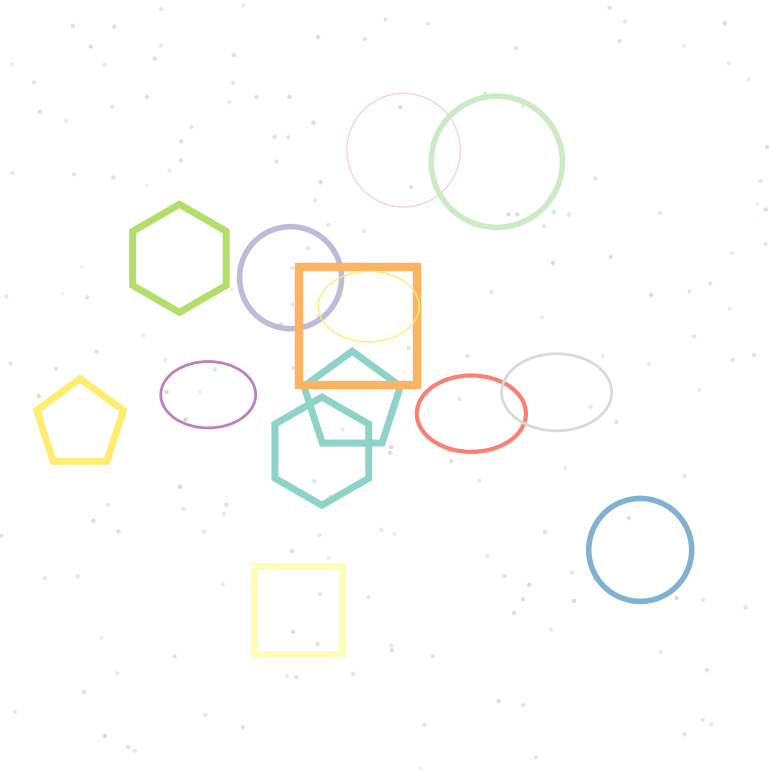[{"shape": "hexagon", "thickness": 2.5, "radius": 0.35, "center": [0.418, 0.414]}, {"shape": "pentagon", "thickness": 2.5, "radius": 0.33, "center": [0.457, 0.478]}, {"shape": "square", "thickness": 2.5, "radius": 0.29, "center": [0.387, 0.208]}, {"shape": "circle", "thickness": 2, "radius": 0.33, "center": [0.377, 0.639]}, {"shape": "oval", "thickness": 1.5, "radius": 0.35, "center": [0.612, 0.463]}, {"shape": "circle", "thickness": 2, "radius": 0.33, "center": [0.831, 0.286]}, {"shape": "square", "thickness": 3, "radius": 0.38, "center": [0.465, 0.576]}, {"shape": "hexagon", "thickness": 2.5, "radius": 0.35, "center": [0.233, 0.664]}, {"shape": "circle", "thickness": 0.5, "radius": 0.37, "center": [0.524, 0.805]}, {"shape": "oval", "thickness": 1, "radius": 0.36, "center": [0.723, 0.491]}, {"shape": "oval", "thickness": 1, "radius": 0.31, "center": [0.27, 0.487]}, {"shape": "circle", "thickness": 2, "radius": 0.43, "center": [0.645, 0.79]}, {"shape": "pentagon", "thickness": 2.5, "radius": 0.3, "center": [0.104, 0.449]}, {"shape": "oval", "thickness": 0.5, "radius": 0.33, "center": [0.479, 0.602]}]